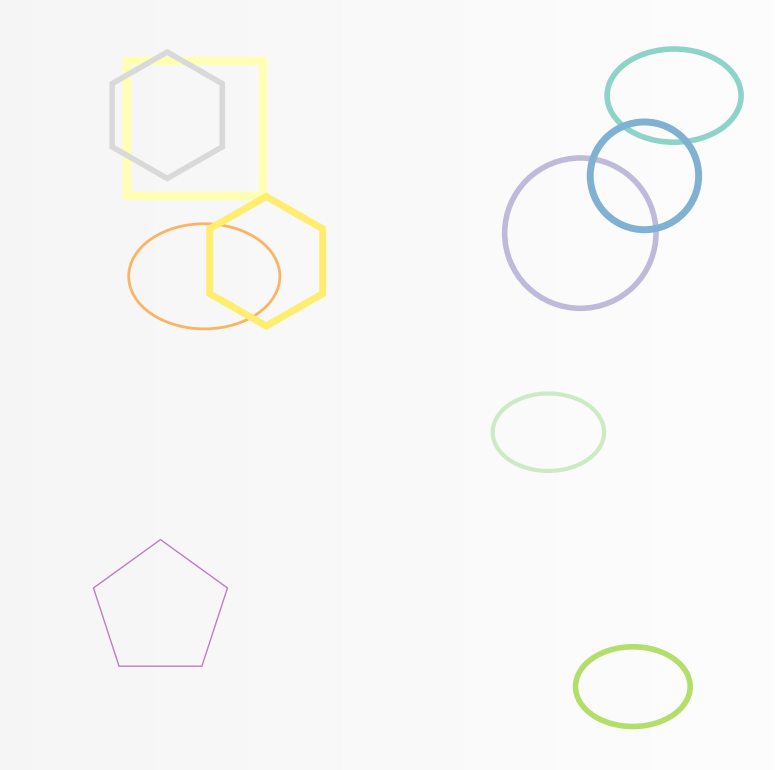[{"shape": "oval", "thickness": 2, "radius": 0.43, "center": [0.87, 0.876]}, {"shape": "square", "thickness": 3, "radius": 0.44, "center": [0.251, 0.833]}, {"shape": "circle", "thickness": 2, "radius": 0.49, "center": [0.749, 0.697]}, {"shape": "circle", "thickness": 2.5, "radius": 0.35, "center": [0.832, 0.772]}, {"shape": "oval", "thickness": 1, "radius": 0.49, "center": [0.264, 0.641]}, {"shape": "oval", "thickness": 2, "radius": 0.37, "center": [0.817, 0.108]}, {"shape": "hexagon", "thickness": 2, "radius": 0.41, "center": [0.216, 0.85]}, {"shape": "pentagon", "thickness": 0.5, "radius": 0.45, "center": [0.207, 0.208]}, {"shape": "oval", "thickness": 1.5, "radius": 0.36, "center": [0.708, 0.439]}, {"shape": "hexagon", "thickness": 2.5, "radius": 0.42, "center": [0.343, 0.661]}]